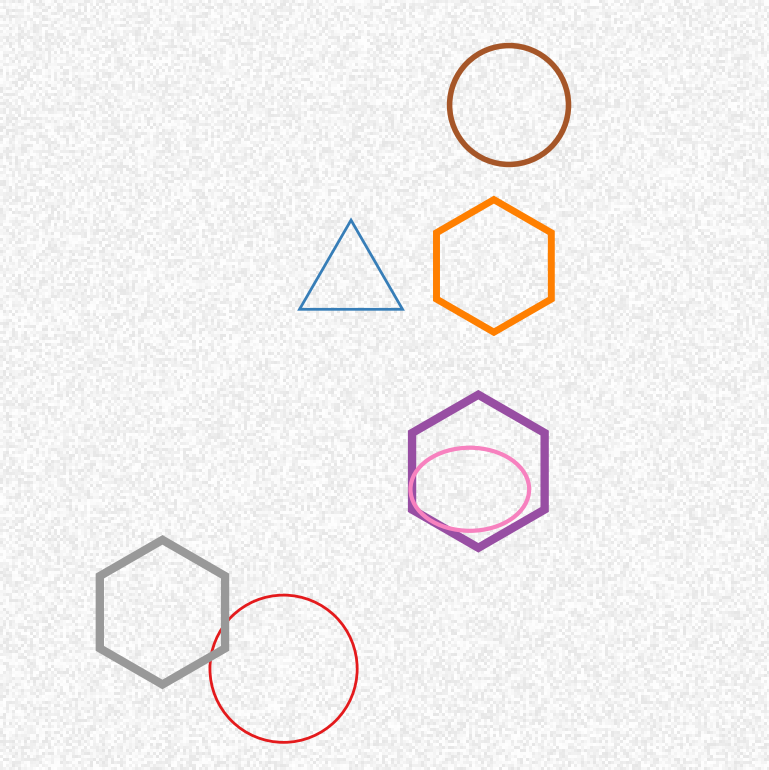[{"shape": "circle", "thickness": 1, "radius": 0.48, "center": [0.368, 0.132]}, {"shape": "triangle", "thickness": 1, "radius": 0.39, "center": [0.456, 0.637]}, {"shape": "hexagon", "thickness": 3, "radius": 0.5, "center": [0.621, 0.388]}, {"shape": "hexagon", "thickness": 2.5, "radius": 0.43, "center": [0.641, 0.655]}, {"shape": "circle", "thickness": 2, "radius": 0.39, "center": [0.661, 0.864]}, {"shape": "oval", "thickness": 1.5, "radius": 0.39, "center": [0.61, 0.365]}, {"shape": "hexagon", "thickness": 3, "radius": 0.47, "center": [0.211, 0.205]}]